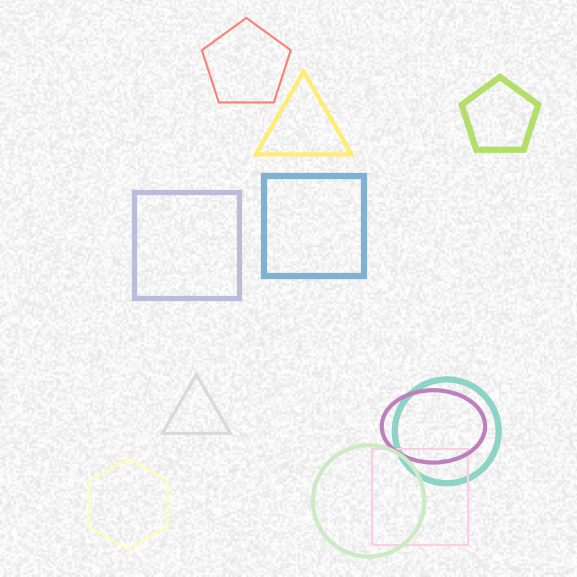[{"shape": "circle", "thickness": 3, "radius": 0.45, "center": [0.774, 0.252]}, {"shape": "hexagon", "thickness": 1, "radius": 0.39, "center": [0.222, 0.126]}, {"shape": "square", "thickness": 2.5, "radius": 0.46, "center": [0.323, 0.575]}, {"shape": "pentagon", "thickness": 1, "radius": 0.4, "center": [0.427, 0.887]}, {"shape": "square", "thickness": 3, "radius": 0.43, "center": [0.543, 0.608]}, {"shape": "pentagon", "thickness": 3, "radius": 0.35, "center": [0.866, 0.796]}, {"shape": "square", "thickness": 1, "radius": 0.42, "center": [0.728, 0.139]}, {"shape": "triangle", "thickness": 1.5, "radius": 0.34, "center": [0.34, 0.283]}, {"shape": "oval", "thickness": 2, "radius": 0.45, "center": [0.751, 0.261]}, {"shape": "circle", "thickness": 2, "radius": 0.48, "center": [0.638, 0.132]}, {"shape": "triangle", "thickness": 2, "radius": 0.48, "center": [0.526, 0.78]}]